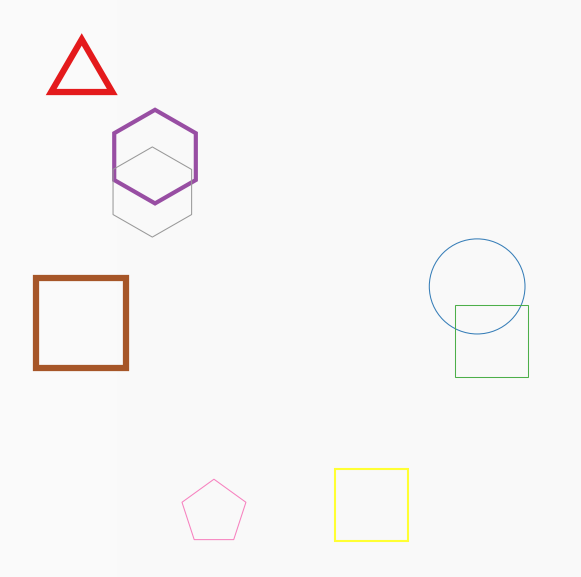[{"shape": "triangle", "thickness": 3, "radius": 0.3, "center": [0.141, 0.87]}, {"shape": "circle", "thickness": 0.5, "radius": 0.41, "center": [0.821, 0.503]}, {"shape": "square", "thickness": 0.5, "radius": 0.31, "center": [0.845, 0.409]}, {"shape": "hexagon", "thickness": 2, "radius": 0.41, "center": [0.267, 0.728]}, {"shape": "square", "thickness": 1, "radius": 0.31, "center": [0.639, 0.124]}, {"shape": "square", "thickness": 3, "radius": 0.39, "center": [0.139, 0.44]}, {"shape": "pentagon", "thickness": 0.5, "radius": 0.29, "center": [0.368, 0.112]}, {"shape": "hexagon", "thickness": 0.5, "radius": 0.39, "center": [0.262, 0.667]}]